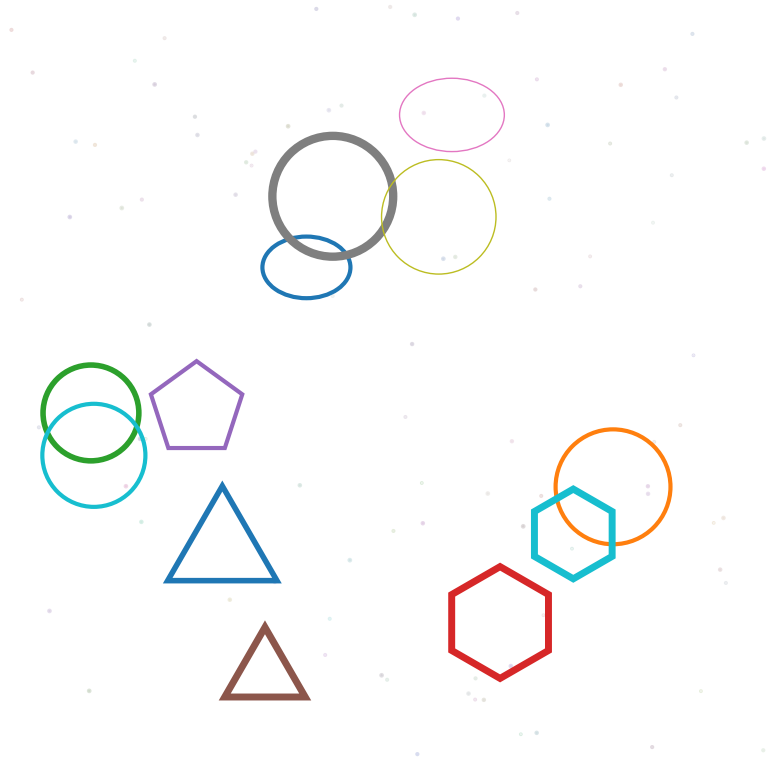[{"shape": "oval", "thickness": 1.5, "radius": 0.29, "center": [0.398, 0.653]}, {"shape": "triangle", "thickness": 2, "radius": 0.41, "center": [0.289, 0.287]}, {"shape": "circle", "thickness": 1.5, "radius": 0.37, "center": [0.796, 0.368]}, {"shape": "circle", "thickness": 2, "radius": 0.31, "center": [0.118, 0.464]}, {"shape": "hexagon", "thickness": 2.5, "radius": 0.36, "center": [0.649, 0.192]}, {"shape": "pentagon", "thickness": 1.5, "radius": 0.31, "center": [0.255, 0.469]}, {"shape": "triangle", "thickness": 2.5, "radius": 0.3, "center": [0.344, 0.125]}, {"shape": "oval", "thickness": 0.5, "radius": 0.34, "center": [0.587, 0.851]}, {"shape": "circle", "thickness": 3, "radius": 0.39, "center": [0.432, 0.745]}, {"shape": "circle", "thickness": 0.5, "radius": 0.37, "center": [0.57, 0.718]}, {"shape": "hexagon", "thickness": 2.5, "radius": 0.29, "center": [0.745, 0.307]}, {"shape": "circle", "thickness": 1.5, "radius": 0.33, "center": [0.122, 0.409]}]